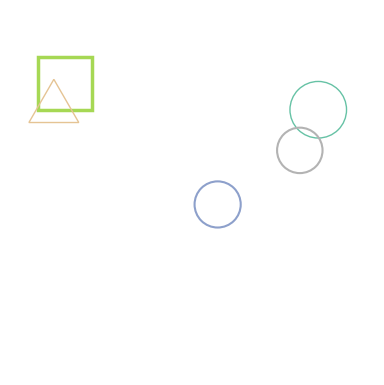[{"shape": "circle", "thickness": 1, "radius": 0.37, "center": [0.827, 0.715]}, {"shape": "circle", "thickness": 1.5, "radius": 0.3, "center": [0.565, 0.469]}, {"shape": "square", "thickness": 2.5, "radius": 0.35, "center": [0.169, 0.783]}, {"shape": "triangle", "thickness": 1, "radius": 0.37, "center": [0.14, 0.719]}, {"shape": "circle", "thickness": 1.5, "radius": 0.3, "center": [0.779, 0.609]}]